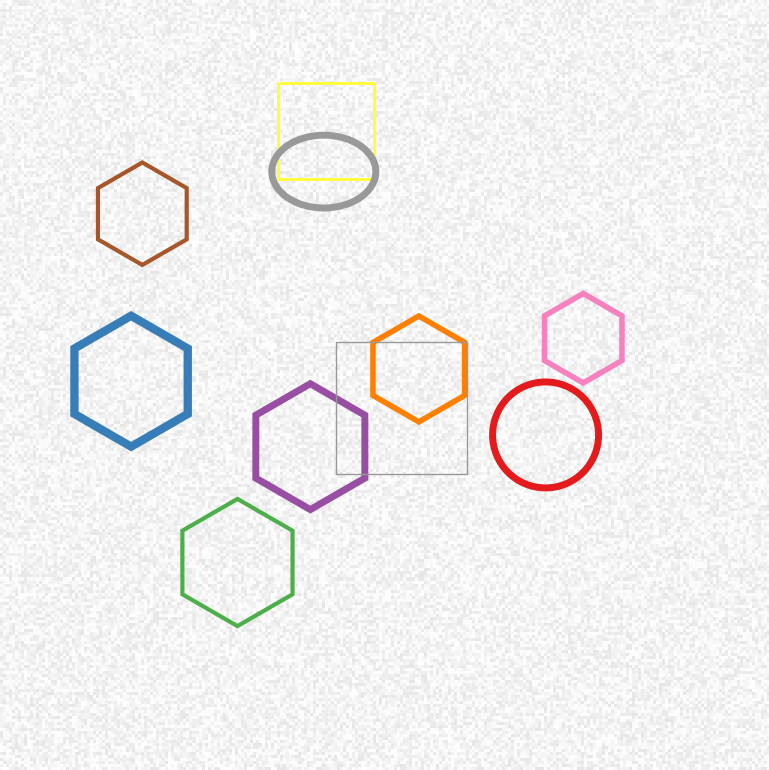[{"shape": "circle", "thickness": 2.5, "radius": 0.34, "center": [0.709, 0.435]}, {"shape": "hexagon", "thickness": 3, "radius": 0.42, "center": [0.17, 0.505]}, {"shape": "hexagon", "thickness": 1.5, "radius": 0.41, "center": [0.308, 0.269]}, {"shape": "hexagon", "thickness": 2.5, "radius": 0.41, "center": [0.403, 0.42]}, {"shape": "hexagon", "thickness": 2, "radius": 0.34, "center": [0.544, 0.521]}, {"shape": "square", "thickness": 1, "radius": 0.31, "center": [0.423, 0.83]}, {"shape": "hexagon", "thickness": 1.5, "radius": 0.33, "center": [0.185, 0.722]}, {"shape": "hexagon", "thickness": 2, "radius": 0.29, "center": [0.757, 0.561]}, {"shape": "oval", "thickness": 2.5, "radius": 0.34, "center": [0.421, 0.777]}, {"shape": "square", "thickness": 0.5, "radius": 0.43, "center": [0.521, 0.47]}]